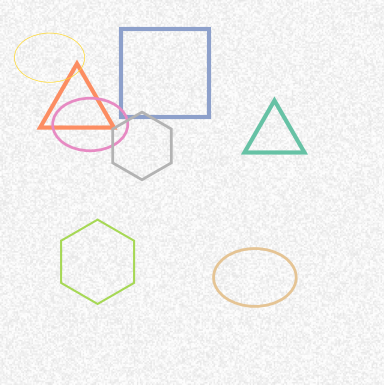[{"shape": "triangle", "thickness": 3, "radius": 0.45, "center": [0.713, 0.649]}, {"shape": "triangle", "thickness": 3, "radius": 0.55, "center": [0.2, 0.724]}, {"shape": "square", "thickness": 3, "radius": 0.57, "center": [0.428, 0.809]}, {"shape": "oval", "thickness": 2, "radius": 0.49, "center": [0.234, 0.677]}, {"shape": "hexagon", "thickness": 1.5, "radius": 0.55, "center": [0.253, 0.32]}, {"shape": "oval", "thickness": 0.5, "radius": 0.46, "center": [0.129, 0.85]}, {"shape": "oval", "thickness": 2, "radius": 0.54, "center": [0.662, 0.279]}, {"shape": "hexagon", "thickness": 2, "radius": 0.44, "center": [0.369, 0.621]}]